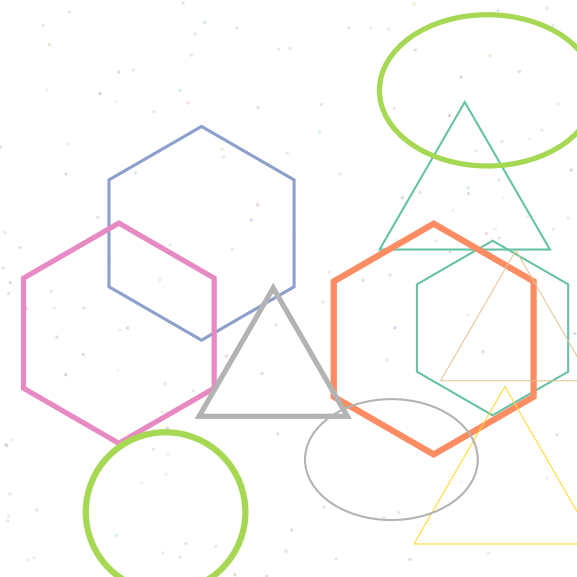[{"shape": "triangle", "thickness": 1, "radius": 0.85, "center": [0.805, 0.652]}, {"shape": "hexagon", "thickness": 1, "radius": 0.76, "center": [0.853, 0.431]}, {"shape": "hexagon", "thickness": 3, "radius": 1.0, "center": [0.751, 0.412]}, {"shape": "hexagon", "thickness": 1.5, "radius": 0.93, "center": [0.349, 0.595]}, {"shape": "hexagon", "thickness": 2.5, "radius": 0.95, "center": [0.206, 0.422]}, {"shape": "circle", "thickness": 3, "radius": 0.69, "center": [0.287, 0.112]}, {"shape": "oval", "thickness": 2.5, "radius": 0.94, "center": [0.844, 0.843]}, {"shape": "triangle", "thickness": 0.5, "radius": 0.91, "center": [0.874, 0.148]}, {"shape": "triangle", "thickness": 0.5, "radius": 0.75, "center": [0.893, 0.415]}, {"shape": "triangle", "thickness": 2.5, "radius": 0.74, "center": [0.473, 0.352]}, {"shape": "oval", "thickness": 1, "radius": 0.75, "center": [0.678, 0.203]}]